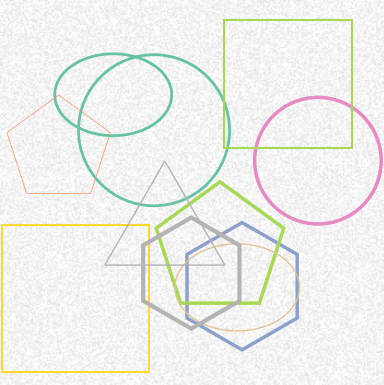[{"shape": "circle", "thickness": 2, "radius": 0.98, "center": [0.4, 0.662]}, {"shape": "oval", "thickness": 2, "radius": 0.76, "center": [0.294, 0.754]}, {"shape": "pentagon", "thickness": 0.5, "radius": 0.71, "center": [0.152, 0.612]}, {"shape": "hexagon", "thickness": 2.5, "radius": 0.83, "center": [0.629, 0.257]}, {"shape": "circle", "thickness": 2.5, "radius": 0.82, "center": [0.826, 0.583]}, {"shape": "square", "thickness": 1.5, "radius": 0.83, "center": [0.747, 0.781]}, {"shape": "pentagon", "thickness": 2.5, "radius": 0.87, "center": [0.571, 0.353]}, {"shape": "square", "thickness": 1.5, "radius": 0.96, "center": [0.196, 0.225]}, {"shape": "oval", "thickness": 1, "radius": 0.81, "center": [0.616, 0.254]}, {"shape": "triangle", "thickness": 1, "radius": 0.9, "center": [0.428, 0.401]}, {"shape": "hexagon", "thickness": 3, "radius": 0.72, "center": [0.497, 0.291]}]